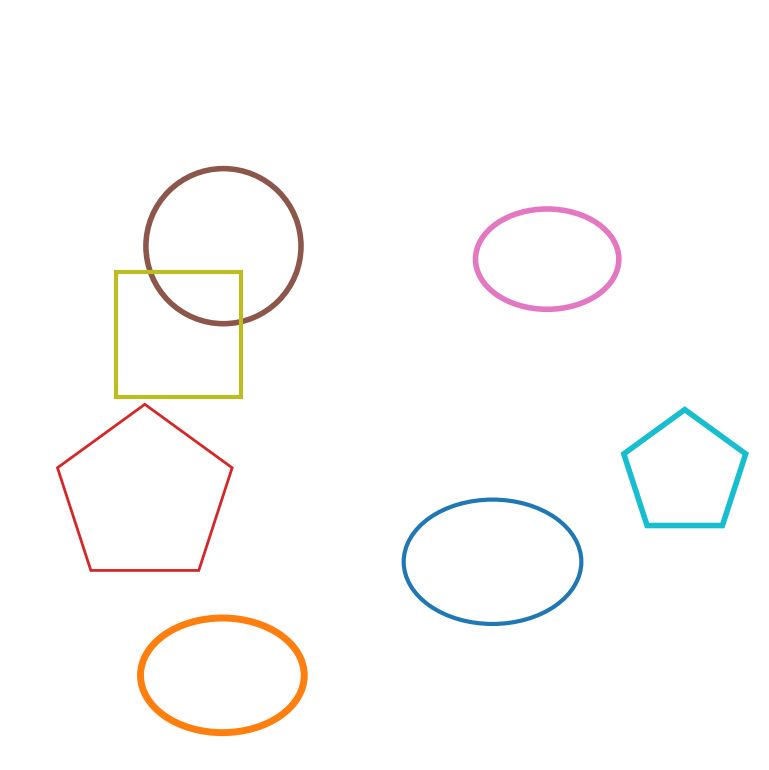[{"shape": "oval", "thickness": 1.5, "radius": 0.58, "center": [0.64, 0.27]}, {"shape": "oval", "thickness": 2.5, "radius": 0.53, "center": [0.289, 0.123]}, {"shape": "pentagon", "thickness": 1, "radius": 0.6, "center": [0.188, 0.356]}, {"shape": "circle", "thickness": 2, "radius": 0.5, "center": [0.29, 0.68]}, {"shape": "oval", "thickness": 2, "radius": 0.47, "center": [0.711, 0.663]}, {"shape": "square", "thickness": 1.5, "radius": 0.4, "center": [0.232, 0.565]}, {"shape": "pentagon", "thickness": 2, "radius": 0.42, "center": [0.889, 0.385]}]